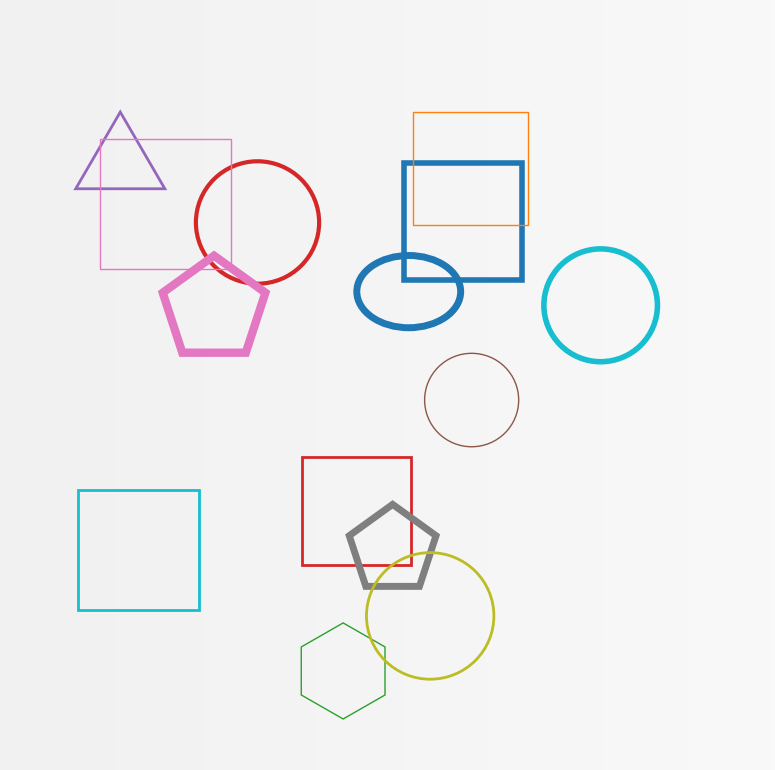[{"shape": "oval", "thickness": 2.5, "radius": 0.34, "center": [0.527, 0.621]}, {"shape": "square", "thickness": 2, "radius": 0.38, "center": [0.597, 0.712]}, {"shape": "square", "thickness": 0.5, "radius": 0.37, "center": [0.607, 0.782]}, {"shape": "hexagon", "thickness": 0.5, "radius": 0.31, "center": [0.443, 0.129]}, {"shape": "square", "thickness": 1, "radius": 0.35, "center": [0.46, 0.337]}, {"shape": "circle", "thickness": 1.5, "radius": 0.4, "center": [0.332, 0.711]}, {"shape": "triangle", "thickness": 1, "radius": 0.33, "center": [0.155, 0.788]}, {"shape": "circle", "thickness": 0.5, "radius": 0.3, "center": [0.609, 0.48]}, {"shape": "pentagon", "thickness": 3, "radius": 0.35, "center": [0.276, 0.598]}, {"shape": "square", "thickness": 0.5, "radius": 0.42, "center": [0.214, 0.735]}, {"shape": "pentagon", "thickness": 2.5, "radius": 0.29, "center": [0.507, 0.286]}, {"shape": "circle", "thickness": 1, "radius": 0.41, "center": [0.555, 0.2]}, {"shape": "square", "thickness": 1, "radius": 0.39, "center": [0.179, 0.286]}, {"shape": "circle", "thickness": 2, "radius": 0.37, "center": [0.775, 0.604]}]